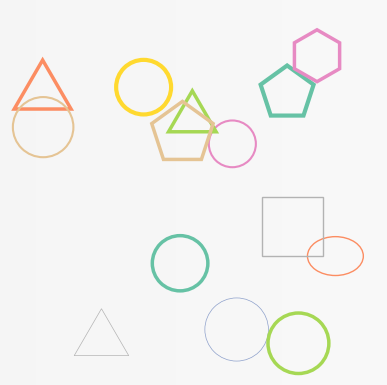[{"shape": "pentagon", "thickness": 3, "radius": 0.36, "center": [0.741, 0.758]}, {"shape": "circle", "thickness": 2.5, "radius": 0.36, "center": [0.465, 0.316]}, {"shape": "oval", "thickness": 1, "radius": 0.36, "center": [0.866, 0.335]}, {"shape": "triangle", "thickness": 2.5, "radius": 0.42, "center": [0.11, 0.759]}, {"shape": "circle", "thickness": 0.5, "radius": 0.41, "center": [0.611, 0.144]}, {"shape": "circle", "thickness": 1.5, "radius": 0.3, "center": [0.6, 0.626]}, {"shape": "hexagon", "thickness": 2.5, "radius": 0.34, "center": [0.818, 0.855]}, {"shape": "triangle", "thickness": 2.5, "radius": 0.35, "center": [0.496, 0.693]}, {"shape": "circle", "thickness": 2.5, "radius": 0.39, "center": [0.77, 0.108]}, {"shape": "circle", "thickness": 3, "radius": 0.35, "center": [0.371, 0.774]}, {"shape": "pentagon", "thickness": 2.5, "radius": 0.42, "center": [0.471, 0.653]}, {"shape": "circle", "thickness": 1.5, "radius": 0.39, "center": [0.111, 0.67]}, {"shape": "triangle", "thickness": 0.5, "radius": 0.41, "center": [0.262, 0.117]}, {"shape": "square", "thickness": 1, "radius": 0.39, "center": [0.755, 0.412]}]